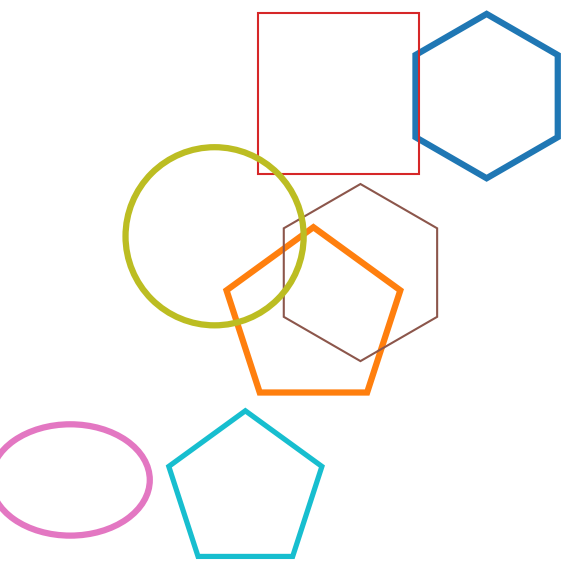[{"shape": "hexagon", "thickness": 3, "radius": 0.71, "center": [0.843, 0.833]}, {"shape": "pentagon", "thickness": 3, "radius": 0.79, "center": [0.543, 0.447]}, {"shape": "square", "thickness": 1, "radius": 0.7, "center": [0.587, 0.838]}, {"shape": "hexagon", "thickness": 1, "radius": 0.77, "center": [0.624, 0.527]}, {"shape": "oval", "thickness": 3, "radius": 0.69, "center": [0.122, 0.168]}, {"shape": "circle", "thickness": 3, "radius": 0.77, "center": [0.372, 0.59]}, {"shape": "pentagon", "thickness": 2.5, "radius": 0.7, "center": [0.425, 0.148]}]